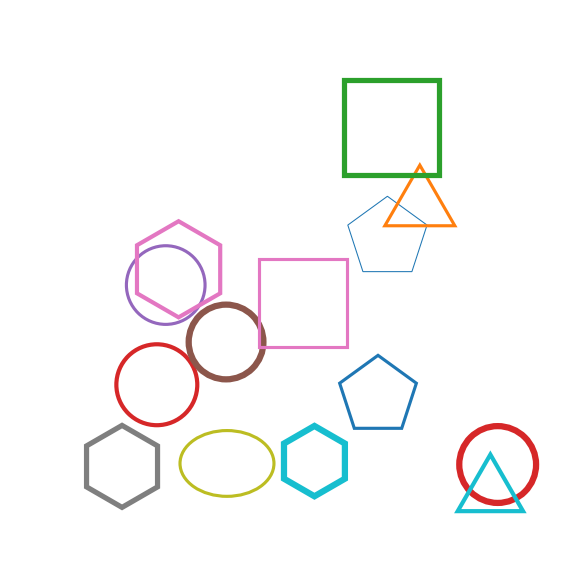[{"shape": "pentagon", "thickness": 1.5, "radius": 0.35, "center": [0.655, 0.314]}, {"shape": "pentagon", "thickness": 0.5, "radius": 0.36, "center": [0.671, 0.587]}, {"shape": "triangle", "thickness": 1.5, "radius": 0.35, "center": [0.727, 0.643]}, {"shape": "square", "thickness": 2.5, "radius": 0.41, "center": [0.678, 0.778]}, {"shape": "circle", "thickness": 3, "radius": 0.33, "center": [0.862, 0.195]}, {"shape": "circle", "thickness": 2, "radius": 0.35, "center": [0.272, 0.333]}, {"shape": "circle", "thickness": 1.5, "radius": 0.34, "center": [0.287, 0.506]}, {"shape": "circle", "thickness": 3, "radius": 0.32, "center": [0.391, 0.407]}, {"shape": "hexagon", "thickness": 2, "radius": 0.42, "center": [0.309, 0.533]}, {"shape": "square", "thickness": 1.5, "radius": 0.38, "center": [0.524, 0.475]}, {"shape": "hexagon", "thickness": 2.5, "radius": 0.35, "center": [0.211, 0.192]}, {"shape": "oval", "thickness": 1.5, "radius": 0.41, "center": [0.393, 0.197]}, {"shape": "hexagon", "thickness": 3, "radius": 0.3, "center": [0.544, 0.201]}, {"shape": "triangle", "thickness": 2, "radius": 0.33, "center": [0.849, 0.147]}]